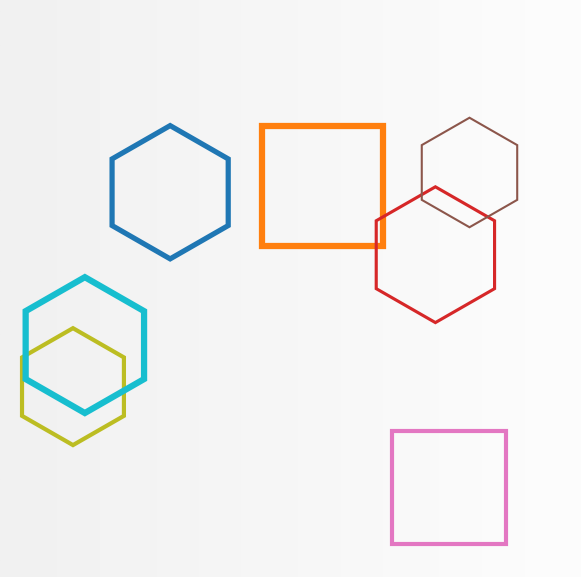[{"shape": "hexagon", "thickness": 2.5, "radius": 0.58, "center": [0.293, 0.666]}, {"shape": "square", "thickness": 3, "radius": 0.52, "center": [0.555, 0.677]}, {"shape": "hexagon", "thickness": 1.5, "radius": 0.59, "center": [0.749, 0.558]}, {"shape": "hexagon", "thickness": 1, "radius": 0.47, "center": [0.808, 0.7]}, {"shape": "square", "thickness": 2, "radius": 0.49, "center": [0.772, 0.155]}, {"shape": "hexagon", "thickness": 2, "radius": 0.51, "center": [0.126, 0.33]}, {"shape": "hexagon", "thickness": 3, "radius": 0.59, "center": [0.146, 0.402]}]